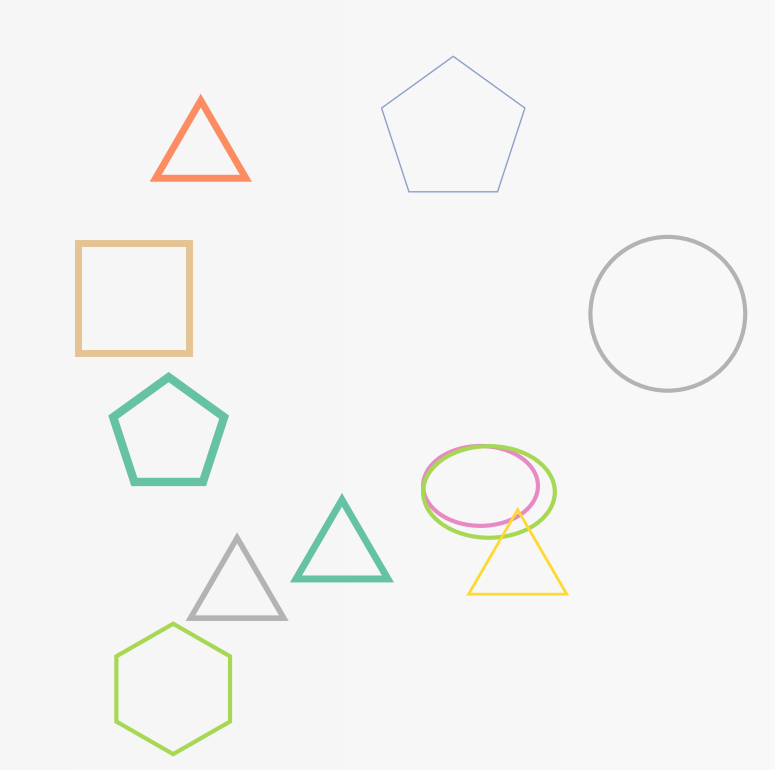[{"shape": "pentagon", "thickness": 3, "radius": 0.38, "center": [0.218, 0.435]}, {"shape": "triangle", "thickness": 2.5, "radius": 0.34, "center": [0.441, 0.282]}, {"shape": "triangle", "thickness": 2.5, "radius": 0.34, "center": [0.259, 0.802]}, {"shape": "pentagon", "thickness": 0.5, "radius": 0.49, "center": [0.585, 0.83]}, {"shape": "oval", "thickness": 1.5, "radius": 0.37, "center": [0.62, 0.369]}, {"shape": "hexagon", "thickness": 1.5, "radius": 0.42, "center": [0.223, 0.105]}, {"shape": "oval", "thickness": 1.5, "radius": 0.42, "center": [0.631, 0.361]}, {"shape": "triangle", "thickness": 1, "radius": 0.37, "center": [0.668, 0.265]}, {"shape": "square", "thickness": 2.5, "radius": 0.36, "center": [0.172, 0.613]}, {"shape": "circle", "thickness": 1.5, "radius": 0.5, "center": [0.862, 0.592]}, {"shape": "triangle", "thickness": 2, "radius": 0.35, "center": [0.306, 0.232]}]